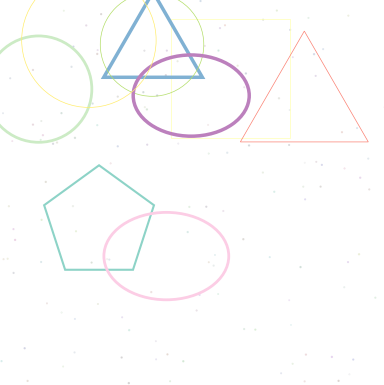[{"shape": "pentagon", "thickness": 1.5, "radius": 0.75, "center": [0.257, 0.421]}, {"shape": "square", "thickness": 0.5, "radius": 0.77, "center": [0.599, 0.796]}, {"shape": "triangle", "thickness": 0.5, "radius": 0.96, "center": [0.79, 0.727]}, {"shape": "triangle", "thickness": 2.5, "radius": 0.74, "center": [0.398, 0.873]}, {"shape": "circle", "thickness": 0.5, "radius": 0.67, "center": [0.395, 0.884]}, {"shape": "oval", "thickness": 2, "radius": 0.81, "center": [0.432, 0.335]}, {"shape": "oval", "thickness": 2.5, "radius": 0.75, "center": [0.497, 0.752]}, {"shape": "circle", "thickness": 2, "radius": 0.69, "center": [0.1, 0.769]}, {"shape": "circle", "thickness": 0.5, "radius": 0.87, "center": [0.231, 0.896]}]